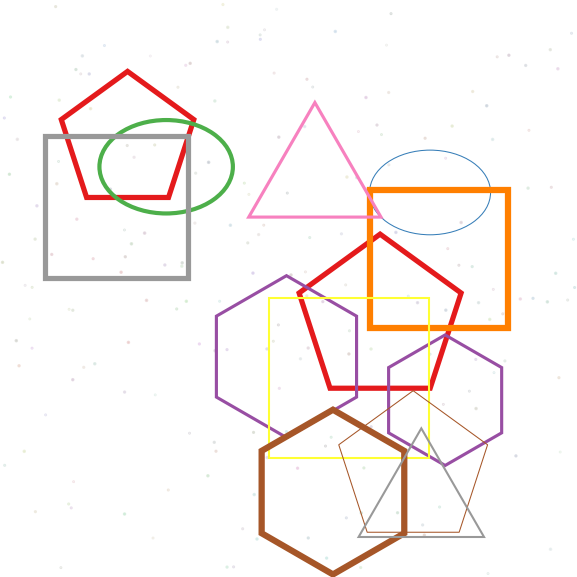[{"shape": "pentagon", "thickness": 2.5, "radius": 0.74, "center": [0.658, 0.446]}, {"shape": "pentagon", "thickness": 2.5, "radius": 0.6, "center": [0.221, 0.755]}, {"shape": "oval", "thickness": 0.5, "radius": 0.52, "center": [0.745, 0.666]}, {"shape": "oval", "thickness": 2, "radius": 0.58, "center": [0.288, 0.71]}, {"shape": "hexagon", "thickness": 1.5, "radius": 0.7, "center": [0.496, 0.382]}, {"shape": "hexagon", "thickness": 1.5, "radius": 0.57, "center": [0.771, 0.306]}, {"shape": "square", "thickness": 3, "radius": 0.6, "center": [0.76, 0.551]}, {"shape": "square", "thickness": 1, "radius": 0.69, "center": [0.604, 0.345]}, {"shape": "pentagon", "thickness": 0.5, "radius": 0.68, "center": [0.715, 0.187]}, {"shape": "hexagon", "thickness": 3, "radius": 0.71, "center": [0.577, 0.147]}, {"shape": "triangle", "thickness": 1.5, "radius": 0.66, "center": [0.545, 0.689]}, {"shape": "triangle", "thickness": 1, "radius": 0.63, "center": [0.73, 0.132]}, {"shape": "square", "thickness": 2.5, "radius": 0.62, "center": [0.201, 0.64]}]